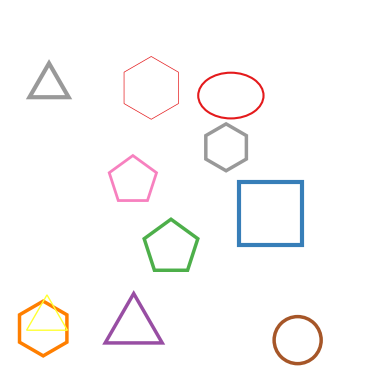[{"shape": "hexagon", "thickness": 0.5, "radius": 0.41, "center": [0.393, 0.772]}, {"shape": "oval", "thickness": 1.5, "radius": 0.42, "center": [0.6, 0.752]}, {"shape": "square", "thickness": 3, "radius": 0.41, "center": [0.702, 0.445]}, {"shape": "pentagon", "thickness": 2.5, "radius": 0.37, "center": [0.444, 0.357]}, {"shape": "triangle", "thickness": 2.5, "radius": 0.43, "center": [0.347, 0.152]}, {"shape": "hexagon", "thickness": 2.5, "radius": 0.36, "center": [0.112, 0.147]}, {"shape": "triangle", "thickness": 1, "radius": 0.31, "center": [0.122, 0.173]}, {"shape": "circle", "thickness": 2.5, "radius": 0.31, "center": [0.773, 0.117]}, {"shape": "pentagon", "thickness": 2, "radius": 0.32, "center": [0.345, 0.531]}, {"shape": "triangle", "thickness": 3, "radius": 0.29, "center": [0.127, 0.777]}, {"shape": "hexagon", "thickness": 2.5, "radius": 0.3, "center": [0.587, 0.617]}]